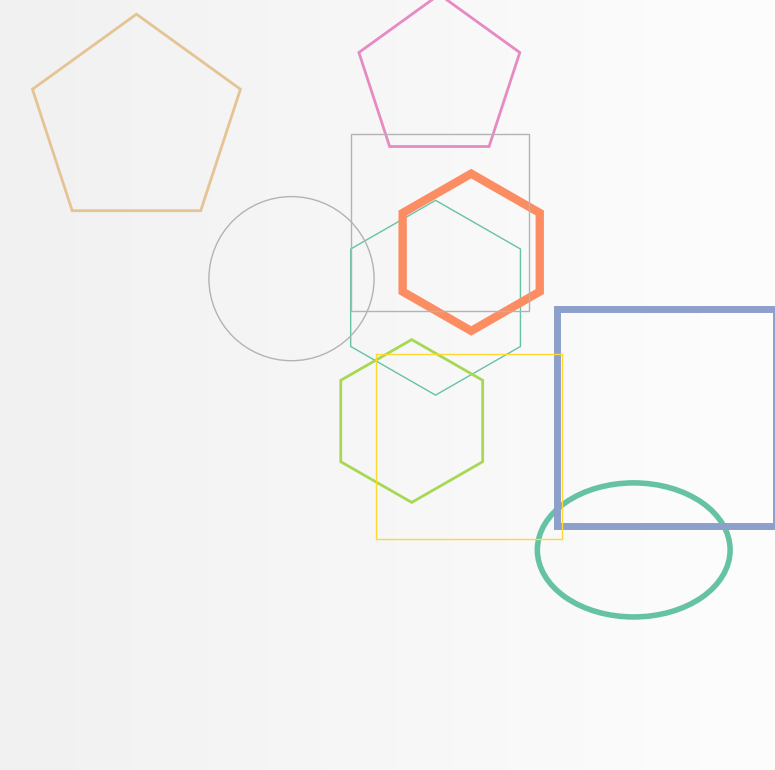[{"shape": "oval", "thickness": 2, "radius": 0.62, "center": [0.818, 0.286]}, {"shape": "hexagon", "thickness": 0.5, "radius": 0.63, "center": [0.562, 0.613]}, {"shape": "hexagon", "thickness": 3, "radius": 0.51, "center": [0.608, 0.672]}, {"shape": "square", "thickness": 2.5, "radius": 0.71, "center": [0.86, 0.458]}, {"shape": "pentagon", "thickness": 1, "radius": 0.55, "center": [0.567, 0.898]}, {"shape": "hexagon", "thickness": 1, "radius": 0.53, "center": [0.531, 0.453]}, {"shape": "square", "thickness": 0.5, "radius": 0.6, "center": [0.605, 0.42]}, {"shape": "pentagon", "thickness": 1, "radius": 0.71, "center": [0.176, 0.841]}, {"shape": "square", "thickness": 0.5, "radius": 0.58, "center": [0.568, 0.711]}, {"shape": "circle", "thickness": 0.5, "radius": 0.53, "center": [0.376, 0.638]}]